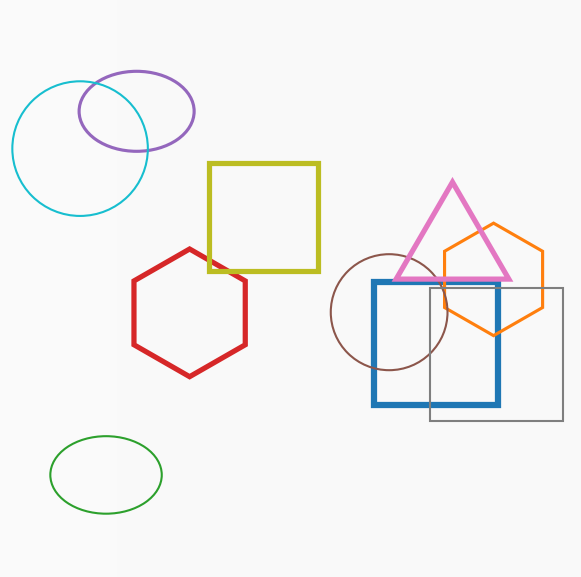[{"shape": "square", "thickness": 3, "radius": 0.54, "center": [0.75, 0.404]}, {"shape": "hexagon", "thickness": 1.5, "radius": 0.49, "center": [0.849, 0.515]}, {"shape": "oval", "thickness": 1, "radius": 0.48, "center": [0.182, 0.177]}, {"shape": "hexagon", "thickness": 2.5, "radius": 0.55, "center": [0.326, 0.457]}, {"shape": "oval", "thickness": 1.5, "radius": 0.49, "center": [0.235, 0.806]}, {"shape": "circle", "thickness": 1, "radius": 0.5, "center": [0.669, 0.459]}, {"shape": "triangle", "thickness": 2.5, "radius": 0.56, "center": [0.778, 0.572]}, {"shape": "square", "thickness": 1, "radius": 0.57, "center": [0.854, 0.386]}, {"shape": "square", "thickness": 2.5, "radius": 0.47, "center": [0.453, 0.623]}, {"shape": "circle", "thickness": 1, "radius": 0.58, "center": [0.138, 0.742]}]